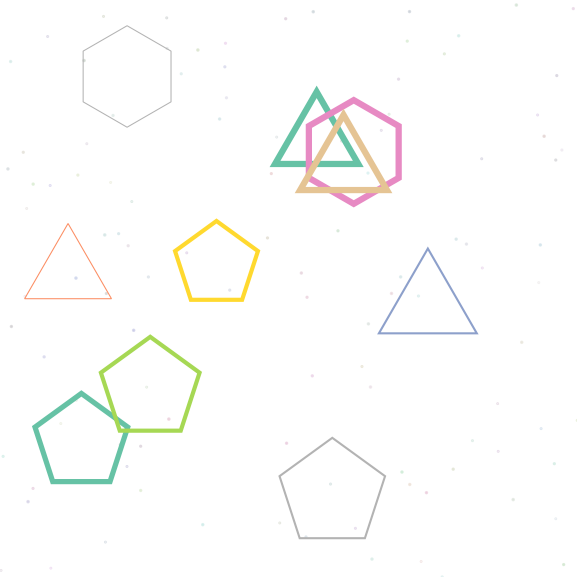[{"shape": "triangle", "thickness": 3, "radius": 0.42, "center": [0.548, 0.757]}, {"shape": "pentagon", "thickness": 2.5, "radius": 0.42, "center": [0.141, 0.233]}, {"shape": "triangle", "thickness": 0.5, "radius": 0.43, "center": [0.118, 0.525]}, {"shape": "triangle", "thickness": 1, "radius": 0.49, "center": [0.741, 0.471]}, {"shape": "hexagon", "thickness": 3, "radius": 0.45, "center": [0.613, 0.736]}, {"shape": "pentagon", "thickness": 2, "radius": 0.45, "center": [0.26, 0.326]}, {"shape": "pentagon", "thickness": 2, "radius": 0.38, "center": [0.375, 0.541]}, {"shape": "triangle", "thickness": 3, "radius": 0.43, "center": [0.595, 0.713]}, {"shape": "hexagon", "thickness": 0.5, "radius": 0.44, "center": [0.22, 0.867]}, {"shape": "pentagon", "thickness": 1, "radius": 0.48, "center": [0.575, 0.145]}]